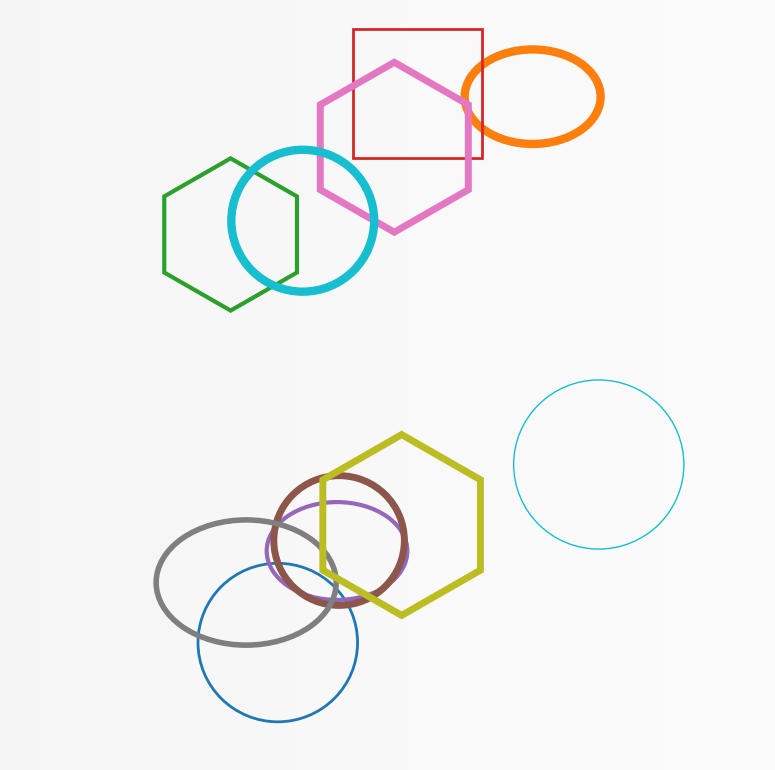[{"shape": "circle", "thickness": 1, "radius": 0.51, "center": [0.358, 0.166]}, {"shape": "oval", "thickness": 3, "radius": 0.44, "center": [0.687, 0.874]}, {"shape": "hexagon", "thickness": 1.5, "radius": 0.49, "center": [0.298, 0.696]}, {"shape": "square", "thickness": 1, "radius": 0.42, "center": [0.539, 0.879]}, {"shape": "oval", "thickness": 1.5, "radius": 0.45, "center": [0.435, 0.284]}, {"shape": "circle", "thickness": 2.5, "radius": 0.42, "center": [0.438, 0.298]}, {"shape": "hexagon", "thickness": 2.5, "radius": 0.55, "center": [0.509, 0.809]}, {"shape": "oval", "thickness": 2, "radius": 0.58, "center": [0.318, 0.243]}, {"shape": "hexagon", "thickness": 2.5, "radius": 0.59, "center": [0.518, 0.318]}, {"shape": "circle", "thickness": 3, "radius": 0.46, "center": [0.391, 0.713]}, {"shape": "circle", "thickness": 0.5, "radius": 0.55, "center": [0.773, 0.397]}]